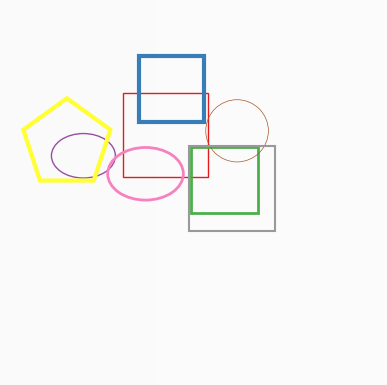[{"shape": "square", "thickness": 1, "radius": 0.55, "center": [0.427, 0.65]}, {"shape": "square", "thickness": 3, "radius": 0.42, "center": [0.443, 0.769]}, {"shape": "square", "thickness": 2, "radius": 0.43, "center": [0.578, 0.533]}, {"shape": "oval", "thickness": 1, "radius": 0.41, "center": [0.215, 0.595]}, {"shape": "pentagon", "thickness": 3, "radius": 0.59, "center": [0.173, 0.627]}, {"shape": "circle", "thickness": 0.5, "radius": 0.4, "center": [0.612, 0.66]}, {"shape": "oval", "thickness": 2, "radius": 0.49, "center": [0.376, 0.549]}, {"shape": "square", "thickness": 1.5, "radius": 0.56, "center": [0.598, 0.51]}]